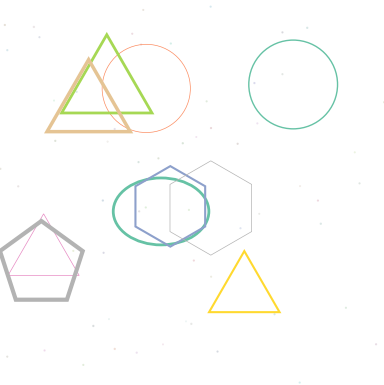[{"shape": "oval", "thickness": 2, "radius": 0.62, "center": [0.418, 0.451]}, {"shape": "circle", "thickness": 1, "radius": 0.58, "center": [0.761, 0.781]}, {"shape": "circle", "thickness": 0.5, "radius": 0.57, "center": [0.38, 0.77]}, {"shape": "hexagon", "thickness": 1.5, "radius": 0.52, "center": [0.442, 0.464]}, {"shape": "triangle", "thickness": 0.5, "radius": 0.53, "center": [0.113, 0.338]}, {"shape": "triangle", "thickness": 2, "radius": 0.68, "center": [0.277, 0.774]}, {"shape": "triangle", "thickness": 1.5, "radius": 0.53, "center": [0.635, 0.242]}, {"shape": "triangle", "thickness": 2.5, "radius": 0.62, "center": [0.23, 0.72]}, {"shape": "hexagon", "thickness": 0.5, "radius": 0.61, "center": [0.548, 0.46]}, {"shape": "pentagon", "thickness": 3, "radius": 0.56, "center": [0.107, 0.313]}]